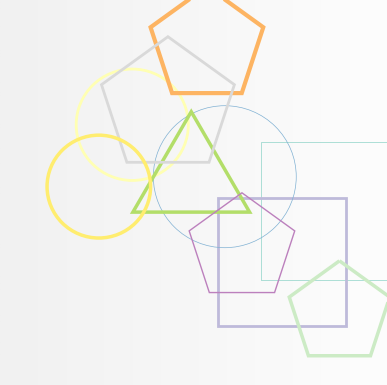[{"shape": "square", "thickness": 0.5, "radius": 0.89, "center": [0.853, 0.452]}, {"shape": "circle", "thickness": 2, "radius": 0.72, "center": [0.341, 0.676]}, {"shape": "square", "thickness": 2, "radius": 0.83, "center": [0.728, 0.319]}, {"shape": "circle", "thickness": 0.5, "radius": 0.92, "center": [0.58, 0.541]}, {"shape": "pentagon", "thickness": 3, "radius": 0.76, "center": [0.534, 0.882]}, {"shape": "triangle", "thickness": 2.5, "radius": 0.87, "center": [0.494, 0.536]}, {"shape": "pentagon", "thickness": 2, "radius": 0.9, "center": [0.433, 0.724]}, {"shape": "pentagon", "thickness": 1, "radius": 0.72, "center": [0.624, 0.356]}, {"shape": "pentagon", "thickness": 2.5, "radius": 0.68, "center": [0.876, 0.186]}, {"shape": "circle", "thickness": 2.5, "radius": 0.67, "center": [0.255, 0.515]}]